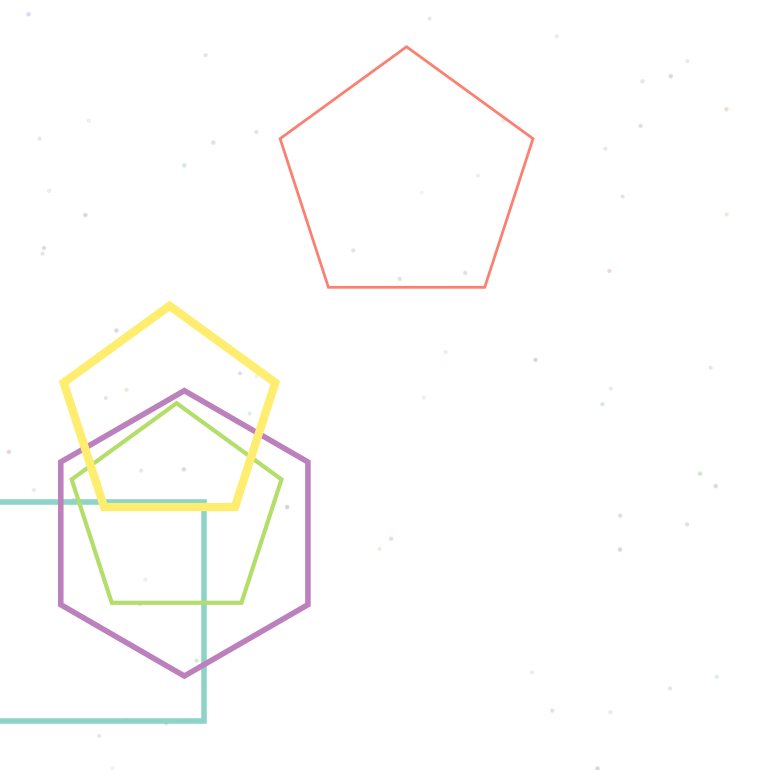[{"shape": "square", "thickness": 2, "radius": 0.71, "center": [0.122, 0.206]}, {"shape": "pentagon", "thickness": 1, "radius": 0.86, "center": [0.528, 0.767]}, {"shape": "pentagon", "thickness": 1.5, "radius": 0.72, "center": [0.229, 0.333]}, {"shape": "hexagon", "thickness": 2, "radius": 0.93, "center": [0.239, 0.307]}, {"shape": "pentagon", "thickness": 3, "radius": 0.72, "center": [0.22, 0.458]}]